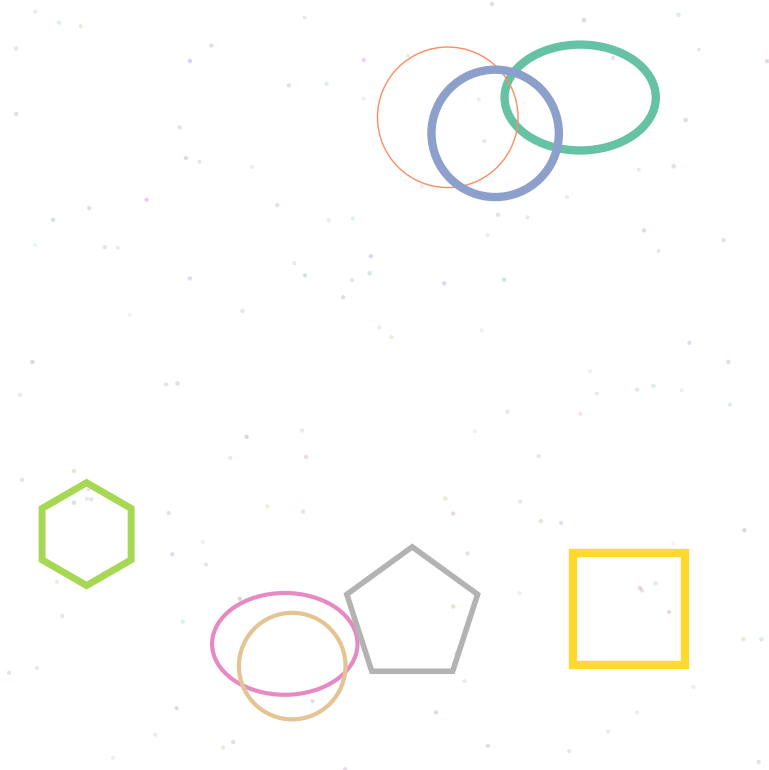[{"shape": "oval", "thickness": 3, "radius": 0.49, "center": [0.754, 0.873]}, {"shape": "circle", "thickness": 0.5, "radius": 0.46, "center": [0.581, 0.848]}, {"shape": "circle", "thickness": 3, "radius": 0.41, "center": [0.643, 0.827]}, {"shape": "oval", "thickness": 1.5, "radius": 0.47, "center": [0.37, 0.164]}, {"shape": "hexagon", "thickness": 2.5, "radius": 0.33, "center": [0.112, 0.306]}, {"shape": "square", "thickness": 3, "radius": 0.37, "center": [0.817, 0.209]}, {"shape": "circle", "thickness": 1.5, "radius": 0.35, "center": [0.38, 0.135]}, {"shape": "pentagon", "thickness": 2, "radius": 0.45, "center": [0.535, 0.2]}]